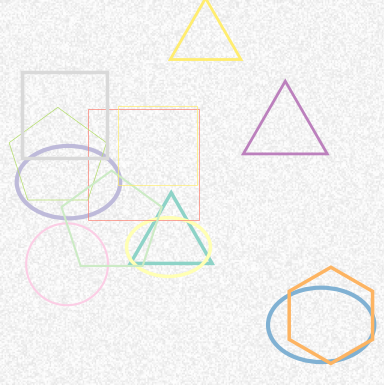[{"shape": "triangle", "thickness": 2.5, "radius": 0.61, "center": [0.445, 0.377]}, {"shape": "oval", "thickness": 2.5, "radius": 0.54, "center": [0.438, 0.358]}, {"shape": "oval", "thickness": 3, "radius": 0.67, "center": [0.178, 0.527]}, {"shape": "square", "thickness": 0.5, "radius": 0.72, "center": [0.373, 0.572]}, {"shape": "oval", "thickness": 3, "radius": 0.69, "center": [0.834, 0.156]}, {"shape": "hexagon", "thickness": 2.5, "radius": 0.63, "center": [0.859, 0.181]}, {"shape": "pentagon", "thickness": 0.5, "radius": 0.67, "center": [0.15, 0.588]}, {"shape": "circle", "thickness": 1.5, "radius": 0.53, "center": [0.174, 0.314]}, {"shape": "square", "thickness": 2.5, "radius": 0.55, "center": [0.168, 0.701]}, {"shape": "triangle", "thickness": 2, "radius": 0.63, "center": [0.741, 0.663]}, {"shape": "pentagon", "thickness": 1.5, "radius": 0.68, "center": [0.29, 0.42]}, {"shape": "square", "thickness": 0.5, "radius": 0.51, "center": [0.409, 0.623]}, {"shape": "triangle", "thickness": 2, "radius": 0.53, "center": [0.534, 0.898]}]